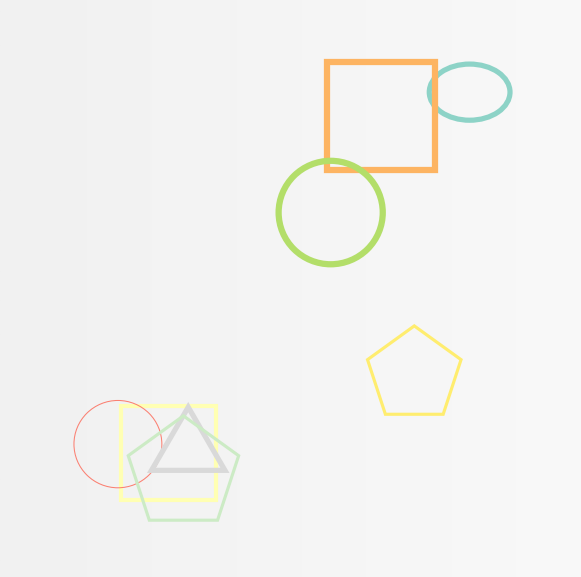[{"shape": "oval", "thickness": 2.5, "radius": 0.35, "center": [0.808, 0.84]}, {"shape": "square", "thickness": 2, "radius": 0.41, "center": [0.29, 0.215]}, {"shape": "circle", "thickness": 0.5, "radius": 0.38, "center": [0.203, 0.23]}, {"shape": "square", "thickness": 3, "radius": 0.47, "center": [0.656, 0.798]}, {"shape": "circle", "thickness": 3, "radius": 0.45, "center": [0.569, 0.631]}, {"shape": "triangle", "thickness": 2.5, "radius": 0.36, "center": [0.324, 0.221]}, {"shape": "pentagon", "thickness": 1.5, "radius": 0.5, "center": [0.316, 0.179]}, {"shape": "pentagon", "thickness": 1.5, "radius": 0.42, "center": [0.713, 0.35]}]